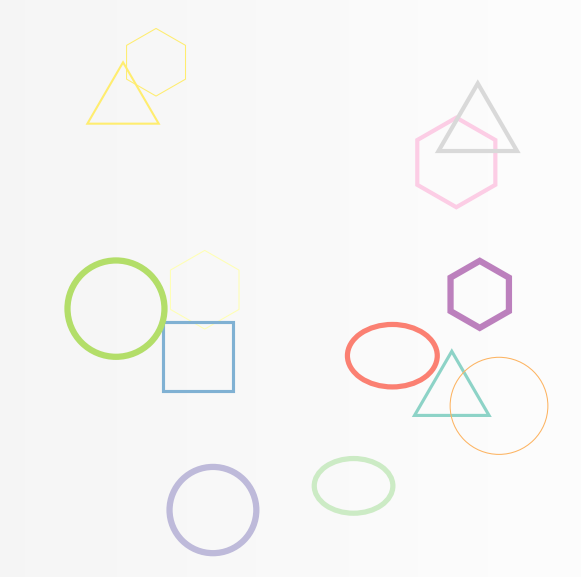[{"shape": "triangle", "thickness": 1.5, "radius": 0.37, "center": [0.777, 0.317]}, {"shape": "hexagon", "thickness": 0.5, "radius": 0.34, "center": [0.352, 0.497]}, {"shape": "circle", "thickness": 3, "radius": 0.37, "center": [0.366, 0.116]}, {"shape": "oval", "thickness": 2.5, "radius": 0.39, "center": [0.675, 0.383]}, {"shape": "square", "thickness": 1.5, "radius": 0.3, "center": [0.34, 0.382]}, {"shape": "circle", "thickness": 0.5, "radius": 0.42, "center": [0.859, 0.296]}, {"shape": "circle", "thickness": 3, "radius": 0.42, "center": [0.2, 0.465]}, {"shape": "hexagon", "thickness": 2, "radius": 0.39, "center": [0.785, 0.718]}, {"shape": "triangle", "thickness": 2, "radius": 0.39, "center": [0.822, 0.777]}, {"shape": "hexagon", "thickness": 3, "radius": 0.29, "center": [0.825, 0.489]}, {"shape": "oval", "thickness": 2.5, "radius": 0.34, "center": [0.608, 0.158]}, {"shape": "hexagon", "thickness": 0.5, "radius": 0.29, "center": [0.268, 0.891]}, {"shape": "triangle", "thickness": 1, "radius": 0.35, "center": [0.212, 0.82]}]